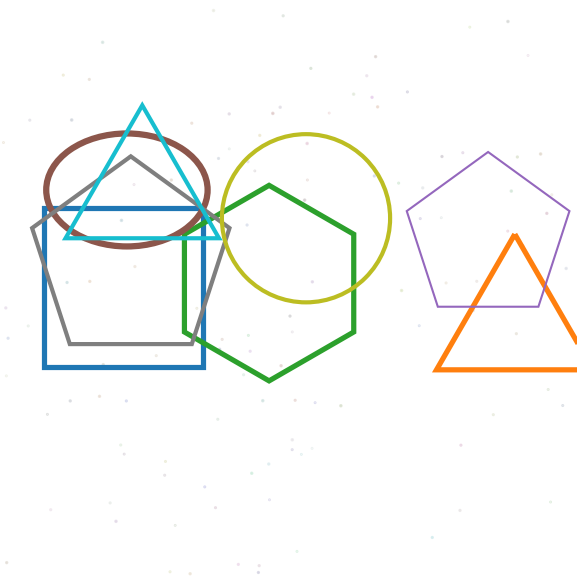[{"shape": "square", "thickness": 2.5, "radius": 0.69, "center": [0.214, 0.501]}, {"shape": "triangle", "thickness": 2.5, "radius": 0.78, "center": [0.891, 0.437]}, {"shape": "hexagon", "thickness": 2.5, "radius": 0.85, "center": [0.466, 0.509]}, {"shape": "pentagon", "thickness": 1, "radius": 0.74, "center": [0.845, 0.588]}, {"shape": "oval", "thickness": 3, "radius": 0.7, "center": [0.22, 0.67]}, {"shape": "pentagon", "thickness": 2, "radius": 0.9, "center": [0.227, 0.549]}, {"shape": "circle", "thickness": 2, "radius": 0.73, "center": [0.53, 0.621]}, {"shape": "triangle", "thickness": 2, "radius": 0.77, "center": [0.246, 0.663]}]